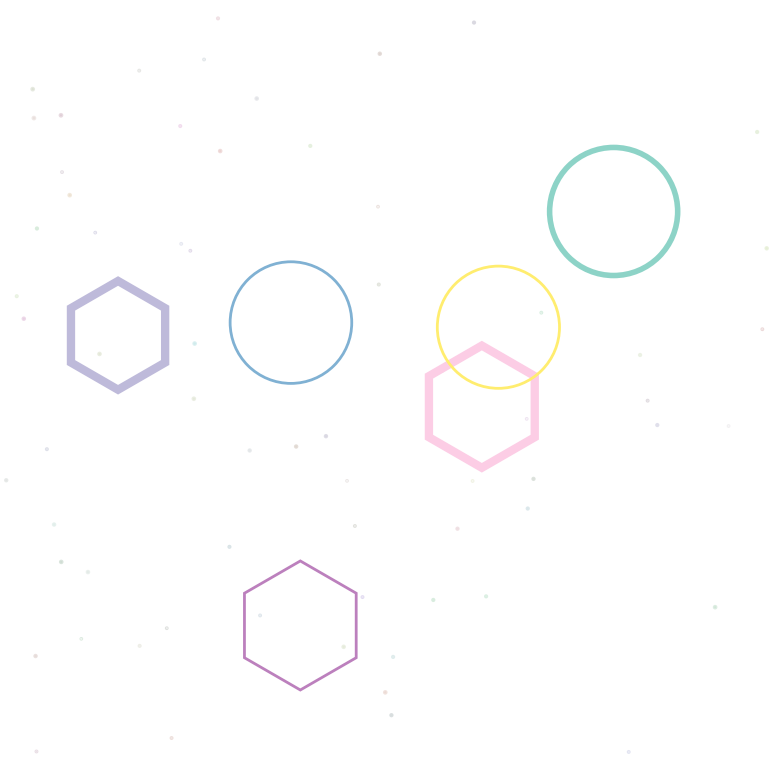[{"shape": "circle", "thickness": 2, "radius": 0.42, "center": [0.797, 0.725]}, {"shape": "hexagon", "thickness": 3, "radius": 0.35, "center": [0.153, 0.564]}, {"shape": "circle", "thickness": 1, "radius": 0.39, "center": [0.378, 0.581]}, {"shape": "hexagon", "thickness": 3, "radius": 0.4, "center": [0.626, 0.472]}, {"shape": "hexagon", "thickness": 1, "radius": 0.42, "center": [0.39, 0.188]}, {"shape": "circle", "thickness": 1, "radius": 0.4, "center": [0.647, 0.575]}]